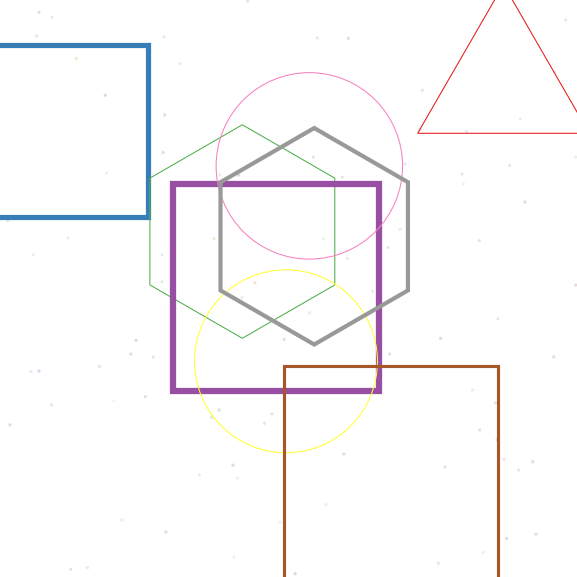[{"shape": "triangle", "thickness": 0.5, "radius": 0.86, "center": [0.872, 0.854]}, {"shape": "square", "thickness": 2.5, "radius": 0.74, "center": [0.108, 0.772]}, {"shape": "hexagon", "thickness": 0.5, "radius": 0.92, "center": [0.42, 0.598]}, {"shape": "square", "thickness": 3, "radius": 0.89, "center": [0.478, 0.501]}, {"shape": "circle", "thickness": 0.5, "radius": 0.79, "center": [0.495, 0.374]}, {"shape": "square", "thickness": 1.5, "radius": 0.93, "center": [0.677, 0.18]}, {"shape": "circle", "thickness": 0.5, "radius": 0.81, "center": [0.536, 0.712]}, {"shape": "hexagon", "thickness": 2, "radius": 0.94, "center": [0.544, 0.59]}]